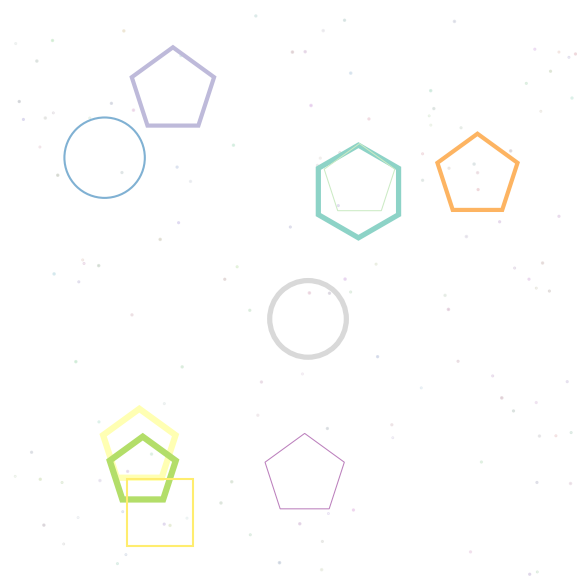[{"shape": "hexagon", "thickness": 2.5, "radius": 0.4, "center": [0.621, 0.668]}, {"shape": "pentagon", "thickness": 3, "radius": 0.33, "center": [0.241, 0.225]}, {"shape": "pentagon", "thickness": 2, "radius": 0.37, "center": [0.299, 0.842]}, {"shape": "circle", "thickness": 1, "radius": 0.35, "center": [0.181, 0.726]}, {"shape": "pentagon", "thickness": 2, "radius": 0.36, "center": [0.827, 0.695]}, {"shape": "pentagon", "thickness": 3, "radius": 0.3, "center": [0.247, 0.183]}, {"shape": "circle", "thickness": 2.5, "radius": 0.33, "center": [0.533, 0.447]}, {"shape": "pentagon", "thickness": 0.5, "radius": 0.36, "center": [0.528, 0.176]}, {"shape": "pentagon", "thickness": 0.5, "radius": 0.32, "center": [0.623, 0.686]}, {"shape": "square", "thickness": 1, "radius": 0.29, "center": [0.277, 0.112]}]